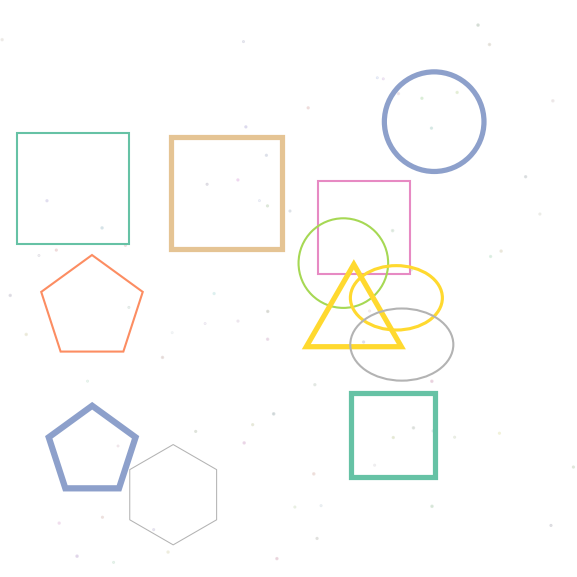[{"shape": "square", "thickness": 1, "radius": 0.48, "center": [0.126, 0.672]}, {"shape": "square", "thickness": 2.5, "radius": 0.37, "center": [0.68, 0.246]}, {"shape": "pentagon", "thickness": 1, "radius": 0.46, "center": [0.159, 0.465]}, {"shape": "circle", "thickness": 2.5, "radius": 0.43, "center": [0.752, 0.788]}, {"shape": "pentagon", "thickness": 3, "radius": 0.4, "center": [0.16, 0.217]}, {"shape": "square", "thickness": 1, "radius": 0.4, "center": [0.631, 0.605]}, {"shape": "circle", "thickness": 1, "radius": 0.39, "center": [0.595, 0.544]}, {"shape": "oval", "thickness": 1.5, "radius": 0.4, "center": [0.686, 0.483]}, {"shape": "triangle", "thickness": 2.5, "radius": 0.48, "center": [0.613, 0.446]}, {"shape": "square", "thickness": 2.5, "radius": 0.48, "center": [0.392, 0.665]}, {"shape": "hexagon", "thickness": 0.5, "radius": 0.43, "center": [0.3, 0.142]}, {"shape": "oval", "thickness": 1, "radius": 0.45, "center": [0.696, 0.402]}]